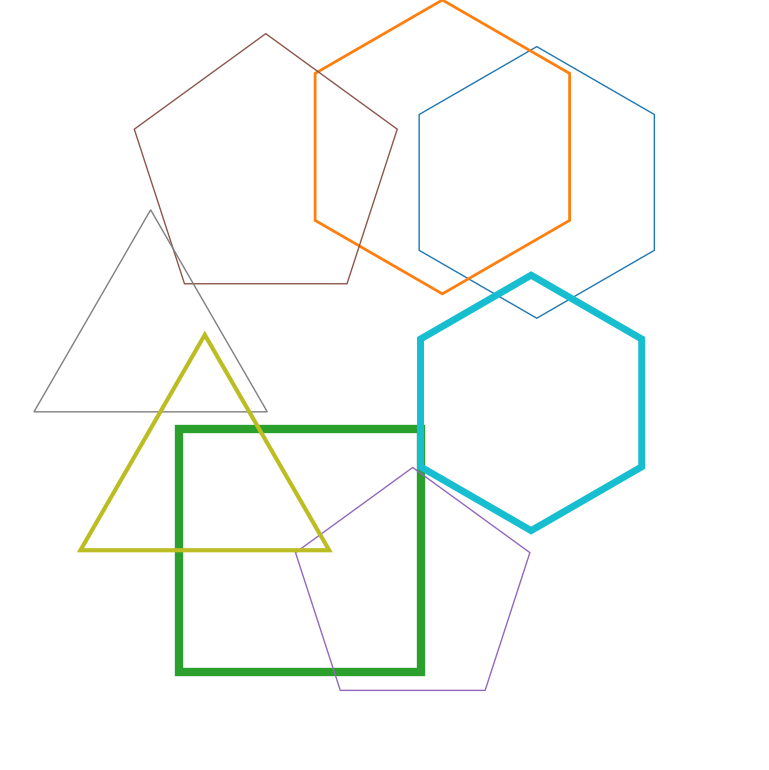[{"shape": "hexagon", "thickness": 0.5, "radius": 0.88, "center": [0.697, 0.763]}, {"shape": "hexagon", "thickness": 1, "radius": 0.95, "center": [0.574, 0.809]}, {"shape": "square", "thickness": 3, "radius": 0.79, "center": [0.39, 0.285]}, {"shape": "pentagon", "thickness": 0.5, "radius": 0.8, "center": [0.536, 0.233]}, {"shape": "pentagon", "thickness": 0.5, "radius": 0.9, "center": [0.345, 0.777]}, {"shape": "triangle", "thickness": 0.5, "radius": 0.87, "center": [0.196, 0.553]}, {"shape": "triangle", "thickness": 1.5, "radius": 0.93, "center": [0.266, 0.379]}, {"shape": "hexagon", "thickness": 2.5, "radius": 0.83, "center": [0.69, 0.477]}]